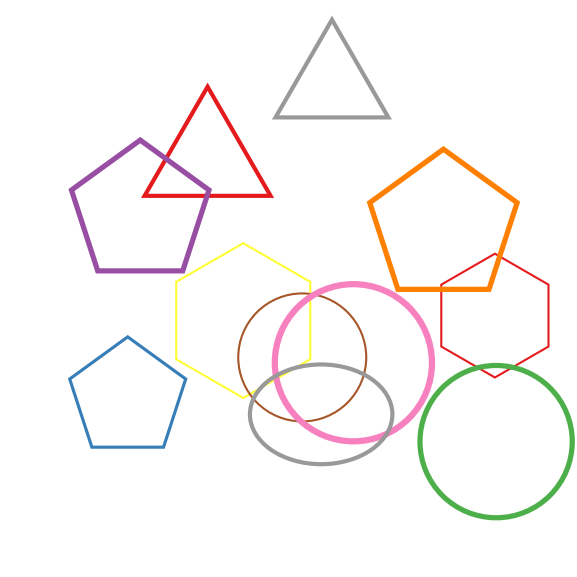[{"shape": "hexagon", "thickness": 1, "radius": 0.54, "center": [0.857, 0.453]}, {"shape": "triangle", "thickness": 2, "radius": 0.63, "center": [0.359, 0.723]}, {"shape": "pentagon", "thickness": 1.5, "radius": 0.53, "center": [0.221, 0.31]}, {"shape": "circle", "thickness": 2.5, "radius": 0.66, "center": [0.859, 0.234]}, {"shape": "pentagon", "thickness": 2.5, "radius": 0.63, "center": [0.243, 0.631]}, {"shape": "pentagon", "thickness": 2.5, "radius": 0.67, "center": [0.768, 0.607]}, {"shape": "hexagon", "thickness": 1, "radius": 0.67, "center": [0.421, 0.444]}, {"shape": "circle", "thickness": 1, "radius": 0.55, "center": [0.523, 0.38]}, {"shape": "circle", "thickness": 3, "radius": 0.68, "center": [0.612, 0.371]}, {"shape": "oval", "thickness": 2, "radius": 0.62, "center": [0.556, 0.282]}, {"shape": "triangle", "thickness": 2, "radius": 0.56, "center": [0.575, 0.852]}]